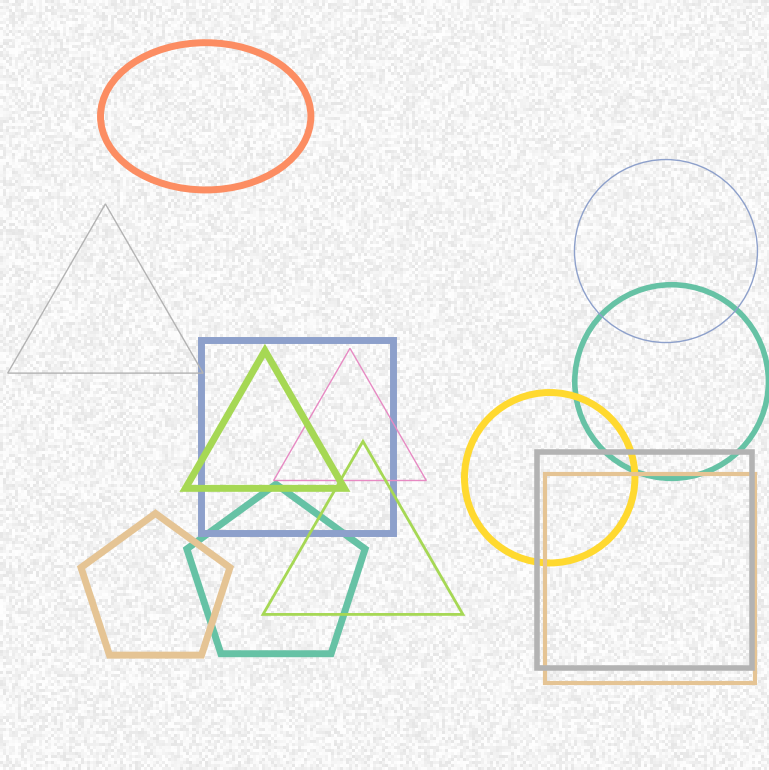[{"shape": "pentagon", "thickness": 2.5, "radius": 0.61, "center": [0.358, 0.249]}, {"shape": "circle", "thickness": 2, "radius": 0.63, "center": [0.872, 0.504]}, {"shape": "oval", "thickness": 2.5, "radius": 0.68, "center": [0.267, 0.849]}, {"shape": "square", "thickness": 2.5, "radius": 0.62, "center": [0.386, 0.433]}, {"shape": "circle", "thickness": 0.5, "radius": 0.59, "center": [0.865, 0.674]}, {"shape": "triangle", "thickness": 0.5, "radius": 0.57, "center": [0.455, 0.433]}, {"shape": "triangle", "thickness": 1, "radius": 0.75, "center": [0.471, 0.277]}, {"shape": "triangle", "thickness": 2.5, "radius": 0.6, "center": [0.344, 0.425]}, {"shape": "circle", "thickness": 2.5, "radius": 0.55, "center": [0.714, 0.38]}, {"shape": "pentagon", "thickness": 2.5, "radius": 0.51, "center": [0.202, 0.231]}, {"shape": "square", "thickness": 1.5, "radius": 0.68, "center": [0.844, 0.249]}, {"shape": "square", "thickness": 2, "radius": 0.7, "center": [0.837, 0.273]}, {"shape": "triangle", "thickness": 0.5, "radius": 0.73, "center": [0.137, 0.589]}]